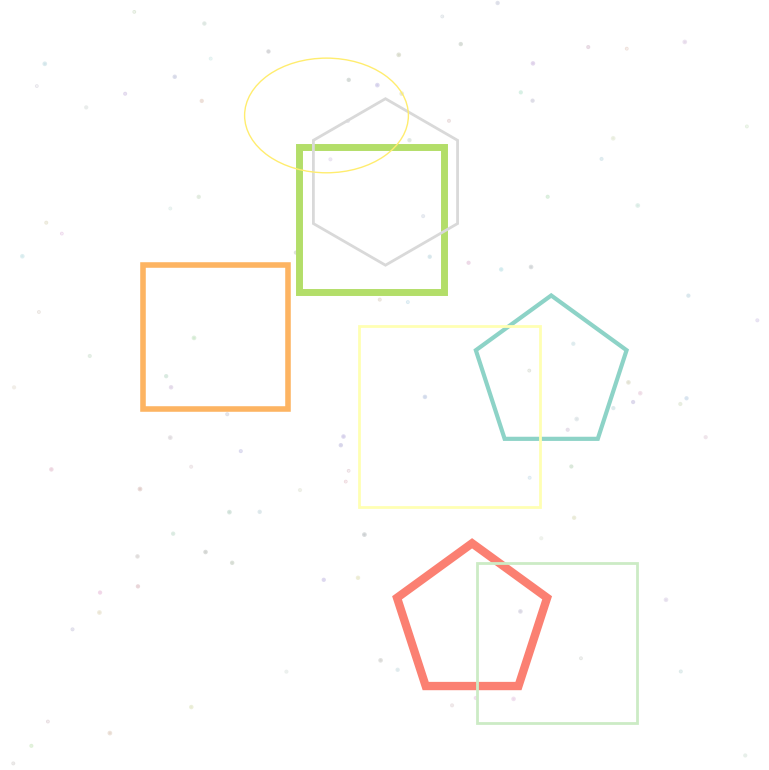[{"shape": "pentagon", "thickness": 1.5, "radius": 0.51, "center": [0.716, 0.513]}, {"shape": "square", "thickness": 1, "radius": 0.59, "center": [0.584, 0.459]}, {"shape": "pentagon", "thickness": 3, "radius": 0.51, "center": [0.613, 0.192]}, {"shape": "square", "thickness": 2, "radius": 0.47, "center": [0.28, 0.562]}, {"shape": "square", "thickness": 2.5, "radius": 0.47, "center": [0.482, 0.715]}, {"shape": "hexagon", "thickness": 1, "radius": 0.54, "center": [0.501, 0.764]}, {"shape": "square", "thickness": 1, "radius": 0.52, "center": [0.723, 0.165]}, {"shape": "oval", "thickness": 0.5, "radius": 0.53, "center": [0.424, 0.85]}]